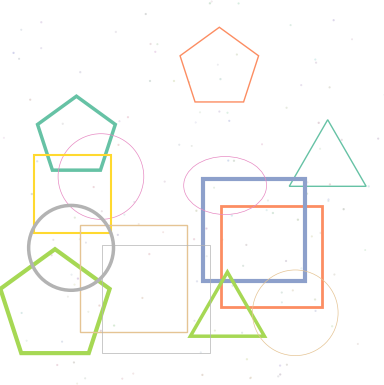[{"shape": "triangle", "thickness": 1, "radius": 0.58, "center": [0.851, 0.574]}, {"shape": "pentagon", "thickness": 2.5, "radius": 0.53, "center": [0.199, 0.644]}, {"shape": "square", "thickness": 2, "radius": 0.65, "center": [0.705, 0.334]}, {"shape": "pentagon", "thickness": 1, "radius": 0.54, "center": [0.57, 0.822]}, {"shape": "square", "thickness": 3, "radius": 0.66, "center": [0.659, 0.403]}, {"shape": "oval", "thickness": 0.5, "radius": 0.54, "center": [0.585, 0.518]}, {"shape": "circle", "thickness": 0.5, "radius": 0.56, "center": [0.262, 0.541]}, {"shape": "triangle", "thickness": 2.5, "radius": 0.56, "center": [0.591, 0.182]}, {"shape": "pentagon", "thickness": 3, "radius": 0.75, "center": [0.143, 0.204]}, {"shape": "square", "thickness": 1.5, "radius": 0.5, "center": [0.188, 0.496]}, {"shape": "circle", "thickness": 0.5, "radius": 0.56, "center": [0.767, 0.188]}, {"shape": "square", "thickness": 1, "radius": 0.7, "center": [0.346, 0.276]}, {"shape": "circle", "thickness": 2.5, "radius": 0.55, "center": [0.185, 0.356]}, {"shape": "square", "thickness": 0.5, "radius": 0.7, "center": [0.404, 0.224]}]